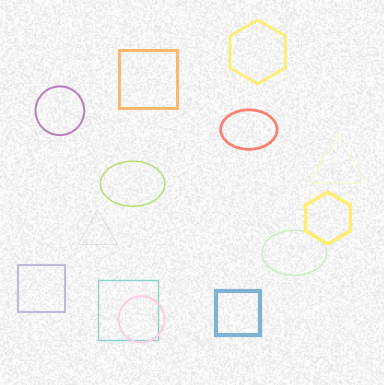[{"shape": "square", "thickness": 1, "radius": 0.39, "center": [0.332, 0.194]}, {"shape": "triangle", "thickness": 0.5, "radius": 0.42, "center": [0.876, 0.567]}, {"shape": "square", "thickness": 1.5, "radius": 0.31, "center": [0.107, 0.25]}, {"shape": "oval", "thickness": 2, "radius": 0.37, "center": [0.646, 0.663]}, {"shape": "square", "thickness": 3, "radius": 0.29, "center": [0.617, 0.187]}, {"shape": "square", "thickness": 2, "radius": 0.38, "center": [0.384, 0.795]}, {"shape": "oval", "thickness": 1, "radius": 0.42, "center": [0.344, 0.523]}, {"shape": "circle", "thickness": 1.5, "radius": 0.3, "center": [0.367, 0.171]}, {"shape": "triangle", "thickness": 0.5, "radius": 0.3, "center": [0.254, 0.395]}, {"shape": "circle", "thickness": 1.5, "radius": 0.32, "center": [0.156, 0.712]}, {"shape": "oval", "thickness": 1, "radius": 0.42, "center": [0.764, 0.343]}, {"shape": "hexagon", "thickness": 2, "radius": 0.41, "center": [0.669, 0.865]}, {"shape": "hexagon", "thickness": 2.5, "radius": 0.34, "center": [0.851, 0.434]}]